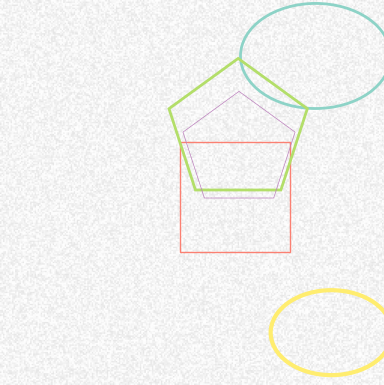[{"shape": "oval", "thickness": 2, "radius": 0.97, "center": [0.82, 0.855]}, {"shape": "square", "thickness": 1, "radius": 0.72, "center": [0.61, 0.489]}, {"shape": "pentagon", "thickness": 2, "radius": 0.94, "center": [0.619, 0.659]}, {"shape": "pentagon", "thickness": 0.5, "radius": 0.77, "center": [0.621, 0.61]}, {"shape": "oval", "thickness": 3, "radius": 0.79, "center": [0.861, 0.136]}]